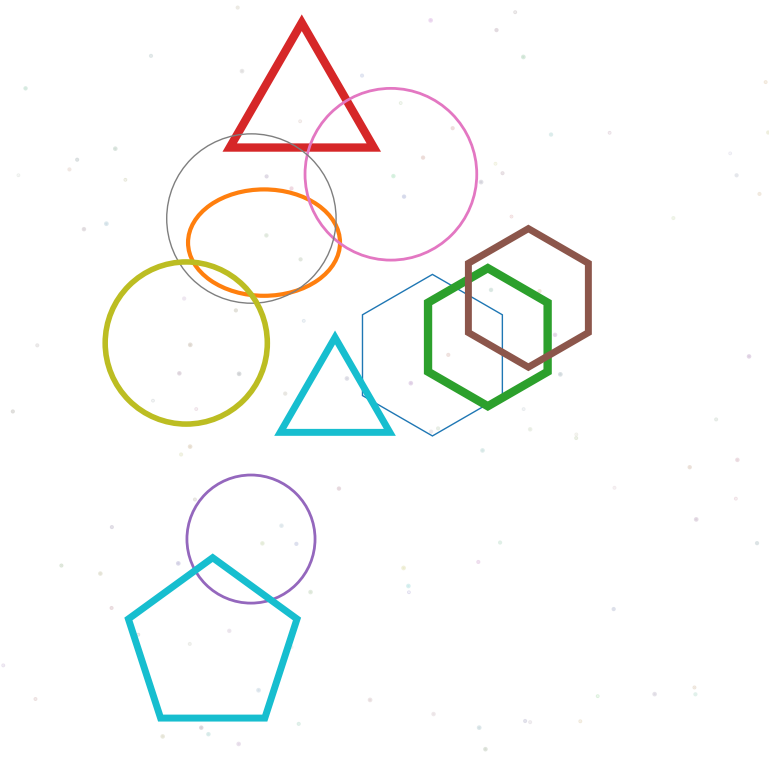[{"shape": "hexagon", "thickness": 0.5, "radius": 0.52, "center": [0.562, 0.539]}, {"shape": "oval", "thickness": 1.5, "radius": 0.49, "center": [0.343, 0.685]}, {"shape": "hexagon", "thickness": 3, "radius": 0.45, "center": [0.634, 0.562]}, {"shape": "triangle", "thickness": 3, "radius": 0.54, "center": [0.392, 0.862]}, {"shape": "circle", "thickness": 1, "radius": 0.42, "center": [0.326, 0.3]}, {"shape": "hexagon", "thickness": 2.5, "radius": 0.45, "center": [0.686, 0.613]}, {"shape": "circle", "thickness": 1, "radius": 0.56, "center": [0.508, 0.774]}, {"shape": "circle", "thickness": 0.5, "radius": 0.55, "center": [0.326, 0.716]}, {"shape": "circle", "thickness": 2, "radius": 0.53, "center": [0.242, 0.555]}, {"shape": "triangle", "thickness": 2.5, "radius": 0.41, "center": [0.435, 0.48]}, {"shape": "pentagon", "thickness": 2.5, "radius": 0.58, "center": [0.276, 0.161]}]